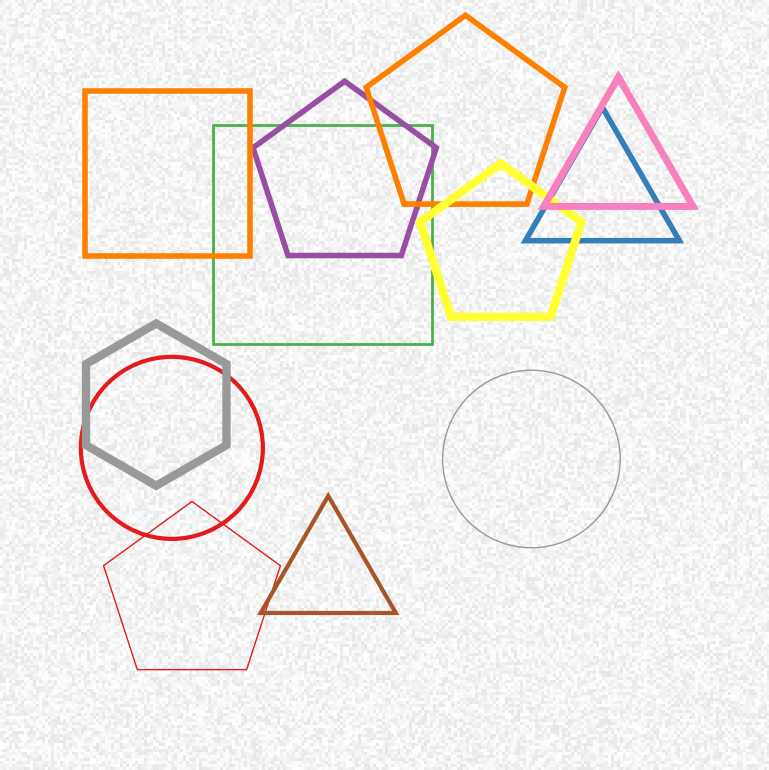[{"shape": "circle", "thickness": 1.5, "radius": 0.59, "center": [0.223, 0.418]}, {"shape": "pentagon", "thickness": 0.5, "radius": 0.6, "center": [0.249, 0.228]}, {"shape": "triangle", "thickness": 2, "radius": 0.58, "center": [0.782, 0.745]}, {"shape": "square", "thickness": 1, "radius": 0.71, "center": [0.419, 0.695]}, {"shape": "pentagon", "thickness": 2, "radius": 0.63, "center": [0.448, 0.769]}, {"shape": "pentagon", "thickness": 2, "radius": 0.68, "center": [0.605, 0.845]}, {"shape": "square", "thickness": 2, "radius": 0.54, "center": [0.217, 0.775]}, {"shape": "pentagon", "thickness": 3, "radius": 0.55, "center": [0.65, 0.678]}, {"shape": "triangle", "thickness": 1.5, "radius": 0.51, "center": [0.426, 0.255]}, {"shape": "triangle", "thickness": 2.5, "radius": 0.56, "center": [0.803, 0.788]}, {"shape": "circle", "thickness": 0.5, "radius": 0.58, "center": [0.69, 0.404]}, {"shape": "hexagon", "thickness": 3, "radius": 0.53, "center": [0.203, 0.475]}]